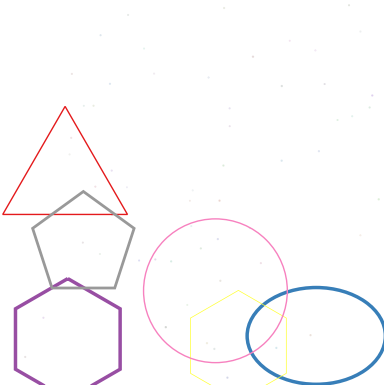[{"shape": "triangle", "thickness": 1, "radius": 0.94, "center": [0.169, 0.537]}, {"shape": "oval", "thickness": 2.5, "radius": 0.9, "center": [0.821, 0.128]}, {"shape": "hexagon", "thickness": 2.5, "radius": 0.78, "center": [0.176, 0.119]}, {"shape": "hexagon", "thickness": 0.5, "radius": 0.72, "center": [0.619, 0.102]}, {"shape": "circle", "thickness": 1, "radius": 0.93, "center": [0.56, 0.245]}, {"shape": "pentagon", "thickness": 2, "radius": 0.69, "center": [0.217, 0.364]}]